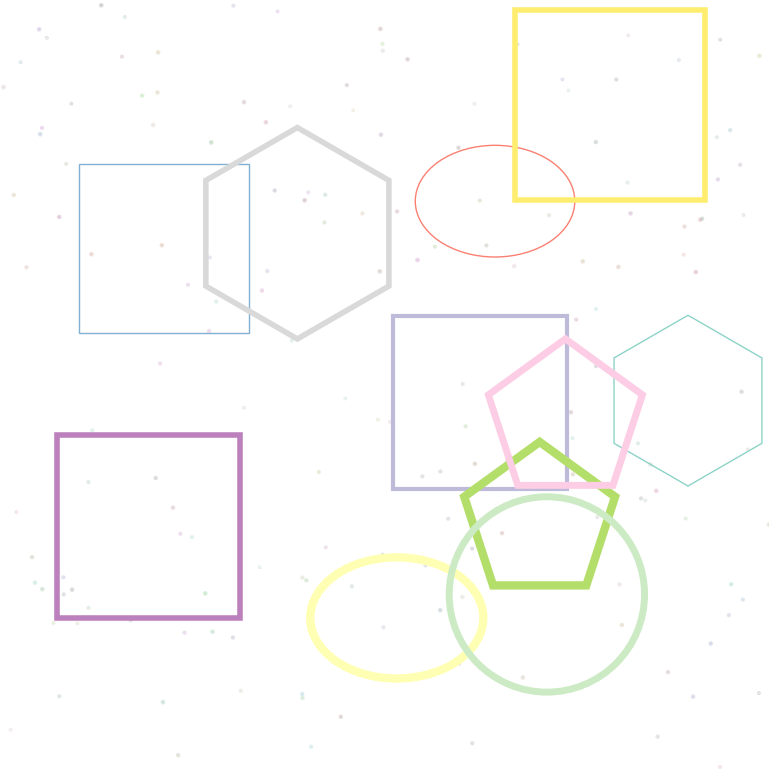[{"shape": "hexagon", "thickness": 0.5, "radius": 0.55, "center": [0.893, 0.48]}, {"shape": "oval", "thickness": 3, "radius": 0.56, "center": [0.515, 0.198]}, {"shape": "square", "thickness": 1.5, "radius": 0.56, "center": [0.624, 0.477]}, {"shape": "oval", "thickness": 0.5, "radius": 0.52, "center": [0.643, 0.739]}, {"shape": "square", "thickness": 0.5, "radius": 0.55, "center": [0.213, 0.677]}, {"shape": "pentagon", "thickness": 3, "radius": 0.52, "center": [0.701, 0.323]}, {"shape": "pentagon", "thickness": 2.5, "radius": 0.53, "center": [0.734, 0.455]}, {"shape": "hexagon", "thickness": 2, "radius": 0.69, "center": [0.386, 0.697]}, {"shape": "square", "thickness": 2, "radius": 0.6, "center": [0.193, 0.317]}, {"shape": "circle", "thickness": 2.5, "radius": 0.63, "center": [0.71, 0.228]}, {"shape": "square", "thickness": 2, "radius": 0.62, "center": [0.792, 0.864]}]